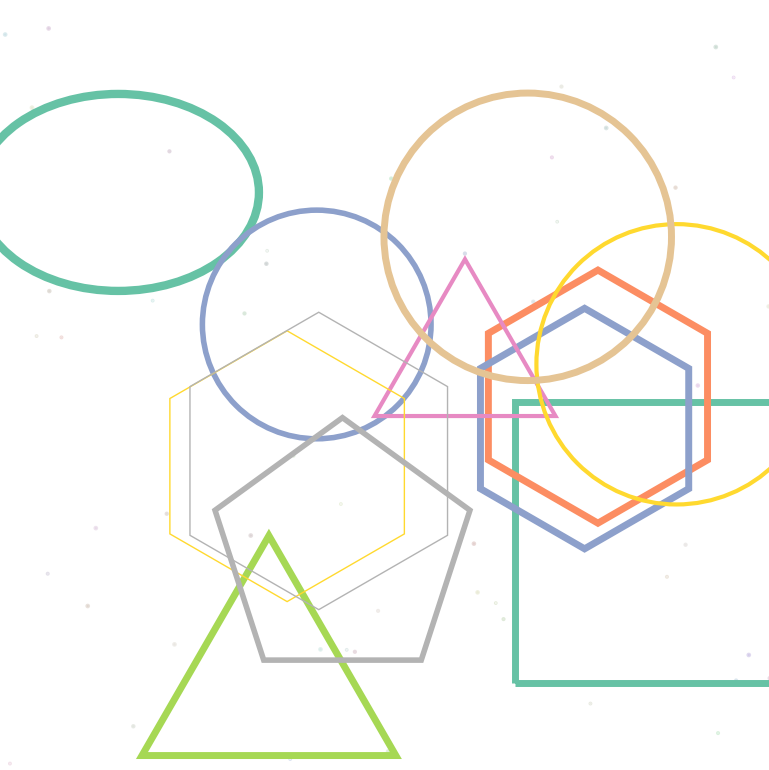[{"shape": "square", "thickness": 2.5, "radius": 0.91, "center": [0.851, 0.296]}, {"shape": "oval", "thickness": 3, "radius": 0.91, "center": [0.154, 0.75]}, {"shape": "hexagon", "thickness": 2.5, "radius": 0.82, "center": [0.777, 0.485]}, {"shape": "hexagon", "thickness": 2.5, "radius": 0.78, "center": [0.759, 0.443]}, {"shape": "circle", "thickness": 2, "radius": 0.74, "center": [0.411, 0.579]}, {"shape": "triangle", "thickness": 1.5, "radius": 0.68, "center": [0.604, 0.528]}, {"shape": "triangle", "thickness": 2.5, "radius": 0.95, "center": [0.349, 0.114]}, {"shape": "hexagon", "thickness": 0.5, "radius": 0.88, "center": [0.373, 0.395]}, {"shape": "circle", "thickness": 1.5, "radius": 0.91, "center": [0.879, 0.527]}, {"shape": "circle", "thickness": 2.5, "radius": 0.93, "center": [0.685, 0.692]}, {"shape": "pentagon", "thickness": 2, "radius": 0.87, "center": [0.445, 0.284]}, {"shape": "hexagon", "thickness": 0.5, "radius": 0.97, "center": [0.414, 0.401]}]